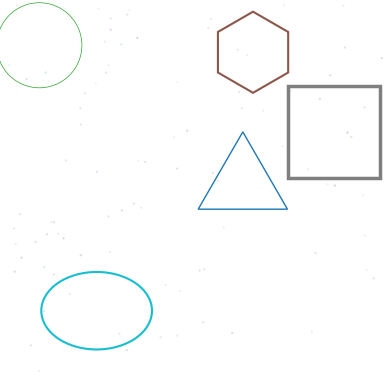[{"shape": "triangle", "thickness": 1, "radius": 0.67, "center": [0.631, 0.524]}, {"shape": "circle", "thickness": 0.5, "radius": 0.55, "center": [0.102, 0.882]}, {"shape": "hexagon", "thickness": 1.5, "radius": 0.53, "center": [0.657, 0.864]}, {"shape": "square", "thickness": 2.5, "radius": 0.6, "center": [0.867, 0.658]}, {"shape": "oval", "thickness": 1.5, "radius": 0.72, "center": [0.251, 0.193]}]